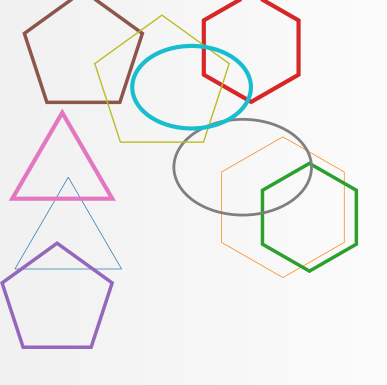[{"shape": "triangle", "thickness": 0.5, "radius": 0.79, "center": [0.176, 0.381]}, {"shape": "hexagon", "thickness": 0.5, "radius": 0.91, "center": [0.73, 0.462]}, {"shape": "hexagon", "thickness": 2.5, "radius": 0.7, "center": [0.799, 0.436]}, {"shape": "hexagon", "thickness": 3, "radius": 0.71, "center": [0.648, 0.877]}, {"shape": "pentagon", "thickness": 2.5, "radius": 0.75, "center": [0.147, 0.219]}, {"shape": "pentagon", "thickness": 2.5, "radius": 0.8, "center": [0.215, 0.864]}, {"shape": "triangle", "thickness": 3, "radius": 0.75, "center": [0.161, 0.558]}, {"shape": "oval", "thickness": 2, "radius": 0.89, "center": [0.626, 0.566]}, {"shape": "pentagon", "thickness": 1, "radius": 0.91, "center": [0.418, 0.778]}, {"shape": "oval", "thickness": 3, "radius": 0.77, "center": [0.494, 0.774]}]